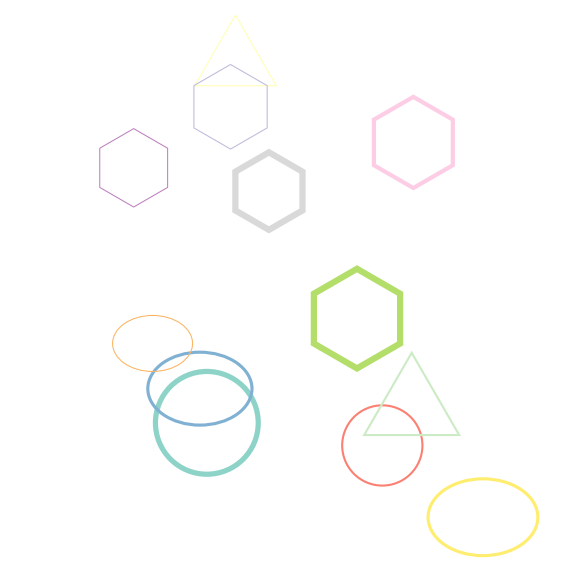[{"shape": "circle", "thickness": 2.5, "radius": 0.44, "center": [0.358, 0.267]}, {"shape": "triangle", "thickness": 0.5, "radius": 0.41, "center": [0.408, 0.891]}, {"shape": "hexagon", "thickness": 0.5, "radius": 0.37, "center": [0.399, 0.814]}, {"shape": "circle", "thickness": 1, "radius": 0.35, "center": [0.662, 0.228]}, {"shape": "oval", "thickness": 1.5, "radius": 0.45, "center": [0.346, 0.326]}, {"shape": "oval", "thickness": 0.5, "radius": 0.35, "center": [0.264, 0.404]}, {"shape": "hexagon", "thickness": 3, "radius": 0.43, "center": [0.618, 0.447]}, {"shape": "hexagon", "thickness": 2, "radius": 0.39, "center": [0.716, 0.752]}, {"shape": "hexagon", "thickness": 3, "radius": 0.34, "center": [0.466, 0.668]}, {"shape": "hexagon", "thickness": 0.5, "radius": 0.34, "center": [0.231, 0.709]}, {"shape": "triangle", "thickness": 1, "radius": 0.47, "center": [0.713, 0.293]}, {"shape": "oval", "thickness": 1.5, "radius": 0.48, "center": [0.836, 0.103]}]